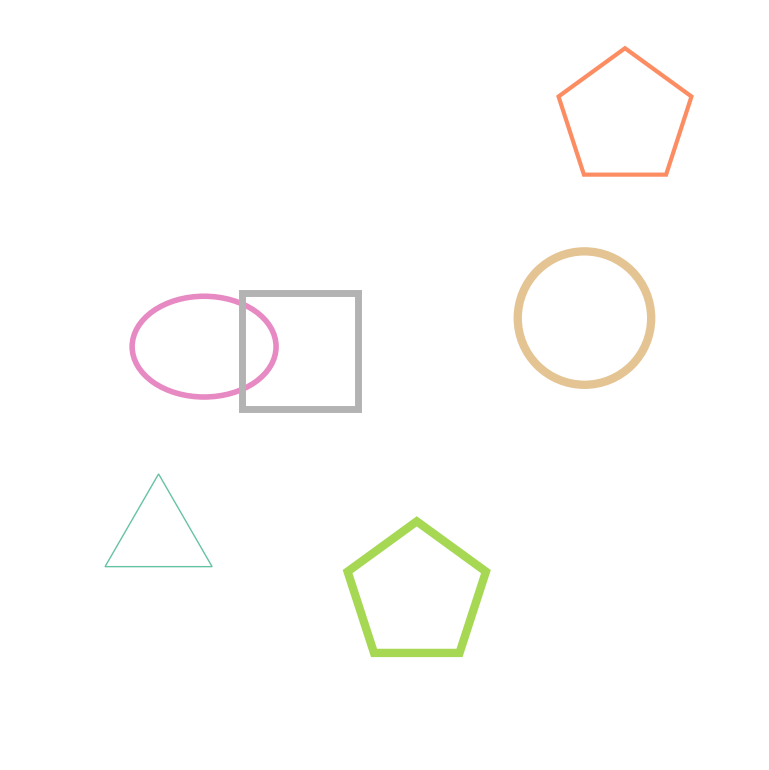[{"shape": "triangle", "thickness": 0.5, "radius": 0.4, "center": [0.206, 0.304]}, {"shape": "pentagon", "thickness": 1.5, "radius": 0.45, "center": [0.812, 0.847]}, {"shape": "oval", "thickness": 2, "radius": 0.47, "center": [0.265, 0.55]}, {"shape": "pentagon", "thickness": 3, "radius": 0.47, "center": [0.541, 0.228]}, {"shape": "circle", "thickness": 3, "radius": 0.43, "center": [0.759, 0.587]}, {"shape": "square", "thickness": 2.5, "radius": 0.38, "center": [0.389, 0.544]}]